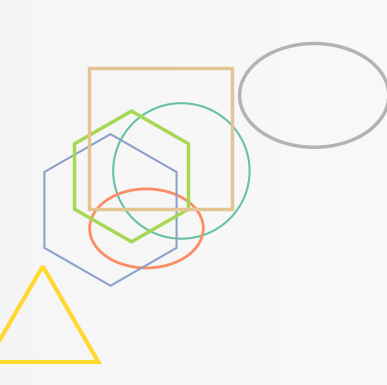[{"shape": "circle", "thickness": 1.5, "radius": 0.88, "center": [0.468, 0.556]}, {"shape": "oval", "thickness": 2, "radius": 0.73, "center": [0.378, 0.407]}, {"shape": "hexagon", "thickness": 1.5, "radius": 0.98, "center": [0.285, 0.455]}, {"shape": "hexagon", "thickness": 2.5, "radius": 0.85, "center": [0.339, 0.542]}, {"shape": "triangle", "thickness": 3, "radius": 0.83, "center": [0.11, 0.143]}, {"shape": "square", "thickness": 2.5, "radius": 0.92, "center": [0.414, 0.641]}, {"shape": "oval", "thickness": 2.5, "radius": 0.96, "center": [0.811, 0.752]}]